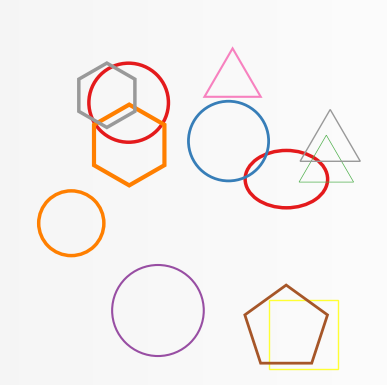[{"shape": "circle", "thickness": 2.5, "radius": 0.51, "center": [0.332, 0.733]}, {"shape": "oval", "thickness": 2.5, "radius": 0.53, "center": [0.739, 0.535]}, {"shape": "circle", "thickness": 2, "radius": 0.52, "center": [0.59, 0.634]}, {"shape": "triangle", "thickness": 0.5, "radius": 0.41, "center": [0.842, 0.568]}, {"shape": "circle", "thickness": 1.5, "radius": 0.59, "center": [0.408, 0.193]}, {"shape": "circle", "thickness": 2.5, "radius": 0.42, "center": [0.184, 0.42]}, {"shape": "hexagon", "thickness": 3, "radius": 0.52, "center": [0.333, 0.623]}, {"shape": "square", "thickness": 1, "radius": 0.44, "center": [0.782, 0.131]}, {"shape": "pentagon", "thickness": 2, "radius": 0.56, "center": [0.739, 0.147]}, {"shape": "triangle", "thickness": 1.5, "radius": 0.42, "center": [0.6, 0.791]}, {"shape": "triangle", "thickness": 1, "radius": 0.45, "center": [0.852, 0.626]}, {"shape": "hexagon", "thickness": 2.5, "radius": 0.42, "center": [0.276, 0.753]}]